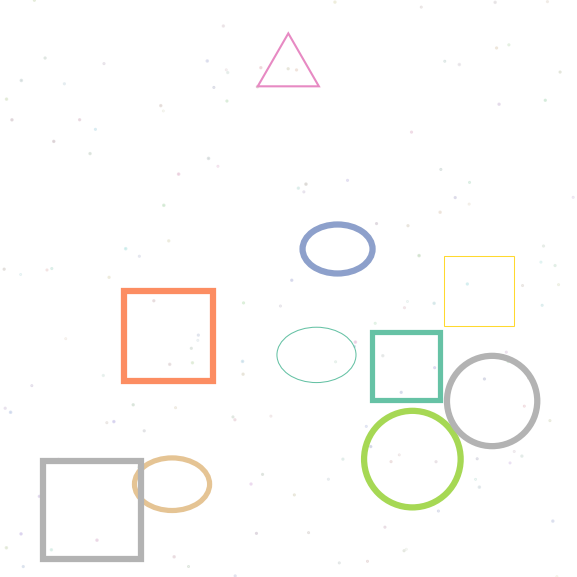[{"shape": "square", "thickness": 2.5, "radius": 0.29, "center": [0.704, 0.366]}, {"shape": "oval", "thickness": 0.5, "radius": 0.34, "center": [0.548, 0.385]}, {"shape": "square", "thickness": 3, "radius": 0.39, "center": [0.292, 0.418]}, {"shape": "oval", "thickness": 3, "radius": 0.3, "center": [0.585, 0.568]}, {"shape": "triangle", "thickness": 1, "radius": 0.31, "center": [0.499, 0.88]}, {"shape": "circle", "thickness": 3, "radius": 0.42, "center": [0.714, 0.204]}, {"shape": "square", "thickness": 0.5, "radius": 0.3, "center": [0.83, 0.495]}, {"shape": "oval", "thickness": 2.5, "radius": 0.33, "center": [0.298, 0.161]}, {"shape": "circle", "thickness": 3, "radius": 0.39, "center": [0.852, 0.305]}, {"shape": "square", "thickness": 3, "radius": 0.42, "center": [0.159, 0.115]}]